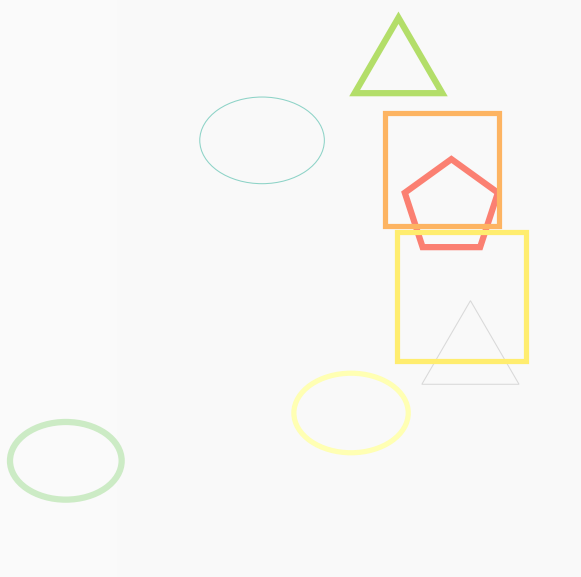[{"shape": "oval", "thickness": 0.5, "radius": 0.54, "center": [0.451, 0.756]}, {"shape": "oval", "thickness": 2.5, "radius": 0.49, "center": [0.604, 0.284]}, {"shape": "pentagon", "thickness": 3, "radius": 0.42, "center": [0.777, 0.639]}, {"shape": "square", "thickness": 2.5, "radius": 0.49, "center": [0.761, 0.706]}, {"shape": "triangle", "thickness": 3, "radius": 0.44, "center": [0.686, 0.881]}, {"shape": "triangle", "thickness": 0.5, "radius": 0.48, "center": [0.809, 0.382]}, {"shape": "oval", "thickness": 3, "radius": 0.48, "center": [0.113, 0.201]}, {"shape": "square", "thickness": 2.5, "radius": 0.56, "center": [0.794, 0.486]}]